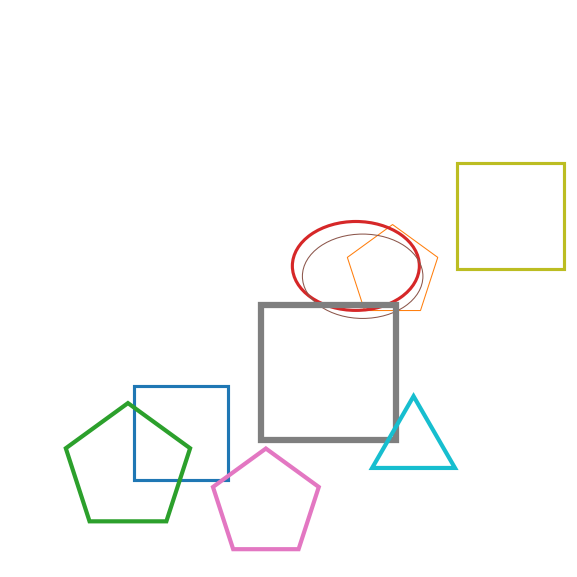[{"shape": "square", "thickness": 1.5, "radius": 0.41, "center": [0.313, 0.249]}, {"shape": "pentagon", "thickness": 0.5, "radius": 0.41, "center": [0.68, 0.528]}, {"shape": "pentagon", "thickness": 2, "radius": 0.57, "center": [0.222, 0.188]}, {"shape": "oval", "thickness": 1.5, "radius": 0.55, "center": [0.616, 0.539]}, {"shape": "oval", "thickness": 0.5, "radius": 0.52, "center": [0.628, 0.521]}, {"shape": "pentagon", "thickness": 2, "radius": 0.48, "center": [0.46, 0.126]}, {"shape": "square", "thickness": 3, "radius": 0.58, "center": [0.569, 0.354]}, {"shape": "square", "thickness": 1.5, "radius": 0.46, "center": [0.883, 0.625]}, {"shape": "triangle", "thickness": 2, "radius": 0.41, "center": [0.716, 0.23]}]